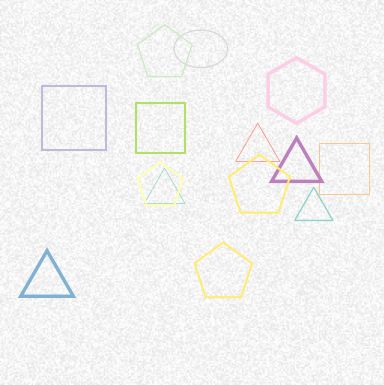[{"shape": "triangle", "thickness": 0.5, "radius": 0.31, "center": [0.427, 0.502]}, {"shape": "triangle", "thickness": 1, "radius": 0.29, "center": [0.815, 0.456]}, {"shape": "pentagon", "thickness": 1.5, "radius": 0.31, "center": [0.416, 0.517]}, {"shape": "square", "thickness": 1.5, "radius": 0.41, "center": [0.192, 0.693]}, {"shape": "triangle", "thickness": 0.5, "radius": 0.33, "center": [0.669, 0.614]}, {"shape": "triangle", "thickness": 2.5, "radius": 0.39, "center": [0.122, 0.27]}, {"shape": "square", "thickness": 0.5, "radius": 0.33, "center": [0.894, 0.562]}, {"shape": "square", "thickness": 1.5, "radius": 0.32, "center": [0.417, 0.667]}, {"shape": "hexagon", "thickness": 2.5, "radius": 0.43, "center": [0.77, 0.765]}, {"shape": "oval", "thickness": 1, "radius": 0.35, "center": [0.522, 0.873]}, {"shape": "triangle", "thickness": 2.5, "radius": 0.38, "center": [0.77, 0.566]}, {"shape": "pentagon", "thickness": 1, "radius": 0.37, "center": [0.428, 0.861]}, {"shape": "pentagon", "thickness": 1.5, "radius": 0.42, "center": [0.674, 0.515]}, {"shape": "pentagon", "thickness": 1.5, "radius": 0.39, "center": [0.58, 0.292]}]